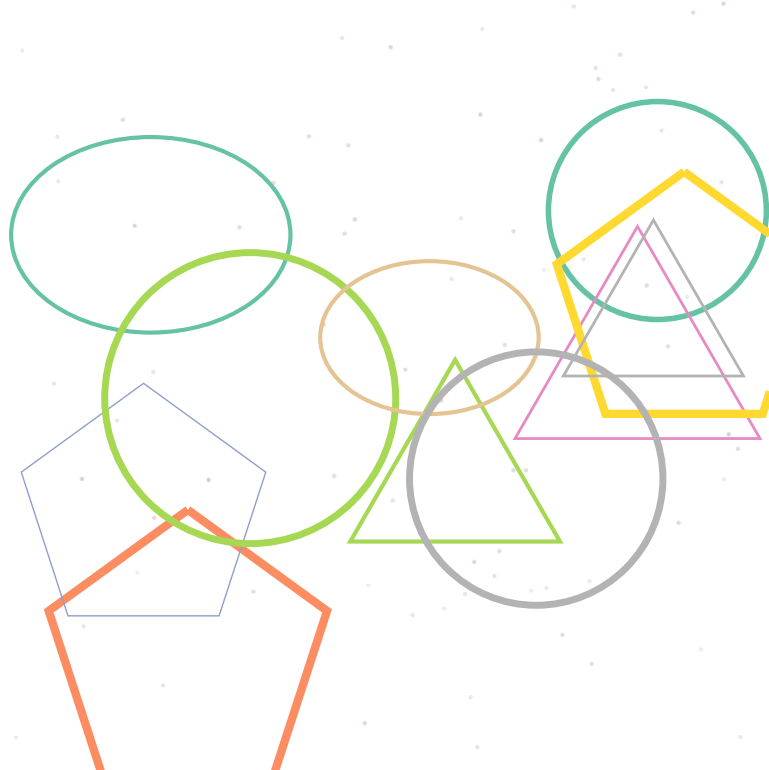[{"shape": "oval", "thickness": 1.5, "radius": 0.91, "center": [0.196, 0.695]}, {"shape": "circle", "thickness": 2, "radius": 0.71, "center": [0.854, 0.727]}, {"shape": "pentagon", "thickness": 3, "radius": 0.95, "center": [0.244, 0.148]}, {"shape": "pentagon", "thickness": 0.5, "radius": 0.83, "center": [0.186, 0.335]}, {"shape": "triangle", "thickness": 1, "radius": 0.92, "center": [0.828, 0.522]}, {"shape": "circle", "thickness": 2.5, "radius": 0.94, "center": [0.325, 0.483]}, {"shape": "triangle", "thickness": 1.5, "radius": 0.79, "center": [0.591, 0.375]}, {"shape": "pentagon", "thickness": 3, "radius": 0.87, "center": [0.888, 0.603]}, {"shape": "oval", "thickness": 1.5, "radius": 0.71, "center": [0.558, 0.562]}, {"shape": "triangle", "thickness": 1, "radius": 0.68, "center": [0.849, 0.579]}, {"shape": "circle", "thickness": 2.5, "radius": 0.82, "center": [0.696, 0.378]}]